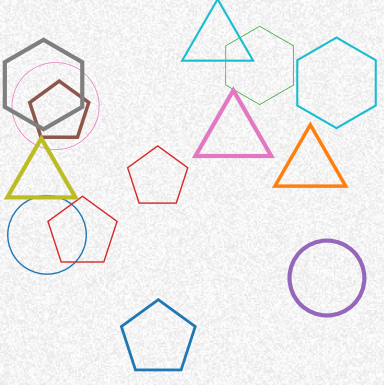[{"shape": "pentagon", "thickness": 2, "radius": 0.5, "center": [0.411, 0.121]}, {"shape": "circle", "thickness": 1, "radius": 0.51, "center": [0.122, 0.39]}, {"shape": "triangle", "thickness": 2.5, "radius": 0.53, "center": [0.806, 0.57]}, {"shape": "hexagon", "thickness": 0.5, "radius": 0.51, "center": [0.674, 0.83]}, {"shape": "pentagon", "thickness": 1, "radius": 0.41, "center": [0.41, 0.539]}, {"shape": "pentagon", "thickness": 1, "radius": 0.47, "center": [0.214, 0.396]}, {"shape": "circle", "thickness": 3, "radius": 0.49, "center": [0.849, 0.278]}, {"shape": "pentagon", "thickness": 2.5, "radius": 0.4, "center": [0.154, 0.709]}, {"shape": "circle", "thickness": 0.5, "radius": 0.57, "center": [0.144, 0.724]}, {"shape": "triangle", "thickness": 3, "radius": 0.57, "center": [0.606, 0.652]}, {"shape": "hexagon", "thickness": 3, "radius": 0.58, "center": [0.113, 0.78]}, {"shape": "triangle", "thickness": 3, "radius": 0.51, "center": [0.107, 0.538]}, {"shape": "hexagon", "thickness": 1.5, "radius": 0.59, "center": [0.874, 0.785]}, {"shape": "triangle", "thickness": 1.5, "radius": 0.53, "center": [0.565, 0.896]}]